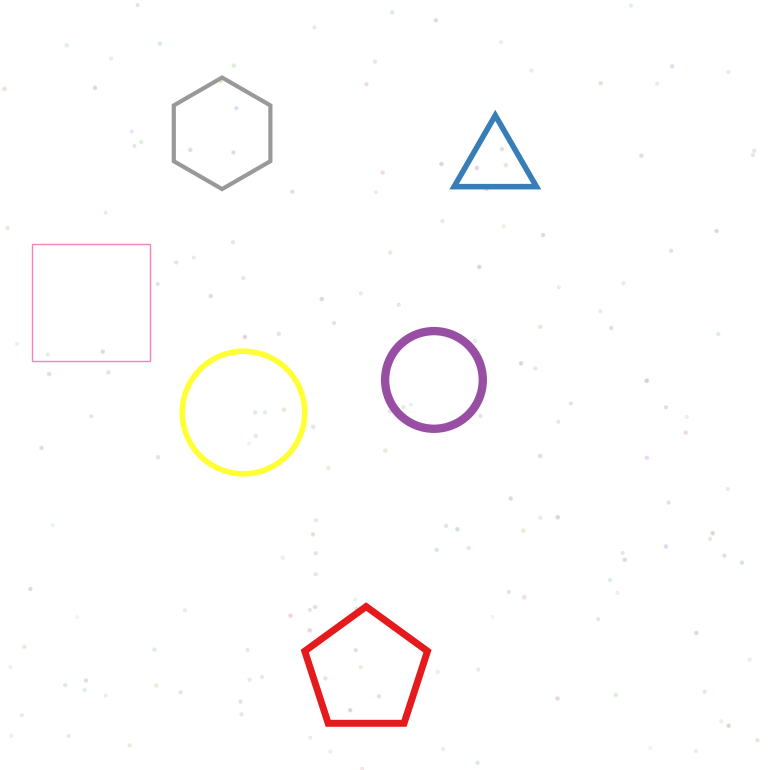[{"shape": "pentagon", "thickness": 2.5, "radius": 0.42, "center": [0.475, 0.128]}, {"shape": "triangle", "thickness": 2, "radius": 0.31, "center": [0.643, 0.788]}, {"shape": "circle", "thickness": 3, "radius": 0.32, "center": [0.564, 0.507]}, {"shape": "circle", "thickness": 2, "radius": 0.4, "center": [0.316, 0.464]}, {"shape": "square", "thickness": 0.5, "radius": 0.38, "center": [0.118, 0.607]}, {"shape": "hexagon", "thickness": 1.5, "radius": 0.36, "center": [0.288, 0.827]}]